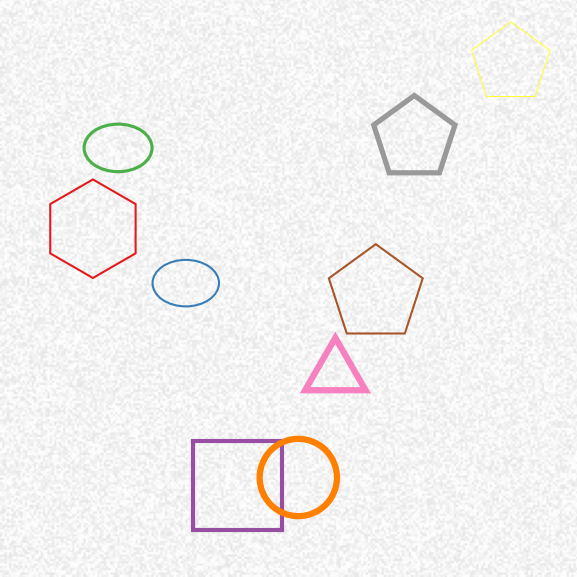[{"shape": "hexagon", "thickness": 1, "radius": 0.43, "center": [0.161, 0.603]}, {"shape": "oval", "thickness": 1, "radius": 0.29, "center": [0.322, 0.509]}, {"shape": "oval", "thickness": 1.5, "radius": 0.29, "center": [0.204, 0.743]}, {"shape": "square", "thickness": 2, "radius": 0.39, "center": [0.412, 0.159]}, {"shape": "circle", "thickness": 3, "radius": 0.33, "center": [0.517, 0.172]}, {"shape": "pentagon", "thickness": 0.5, "radius": 0.36, "center": [0.885, 0.89]}, {"shape": "pentagon", "thickness": 1, "radius": 0.43, "center": [0.651, 0.491]}, {"shape": "triangle", "thickness": 3, "radius": 0.3, "center": [0.581, 0.354]}, {"shape": "pentagon", "thickness": 2.5, "radius": 0.37, "center": [0.717, 0.76]}]